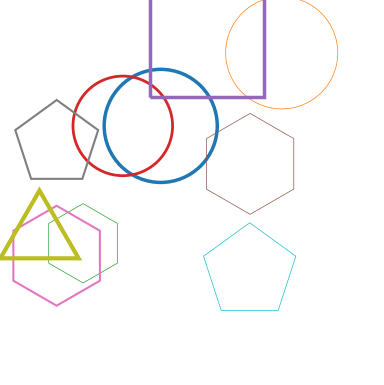[{"shape": "circle", "thickness": 2.5, "radius": 0.73, "center": [0.417, 0.673]}, {"shape": "circle", "thickness": 0.5, "radius": 0.73, "center": [0.732, 0.863]}, {"shape": "hexagon", "thickness": 0.5, "radius": 0.52, "center": [0.216, 0.368]}, {"shape": "circle", "thickness": 2, "radius": 0.65, "center": [0.319, 0.673]}, {"shape": "square", "thickness": 2.5, "radius": 0.74, "center": [0.537, 0.895]}, {"shape": "hexagon", "thickness": 0.5, "radius": 0.66, "center": [0.65, 0.574]}, {"shape": "hexagon", "thickness": 1.5, "radius": 0.65, "center": [0.147, 0.336]}, {"shape": "pentagon", "thickness": 1.5, "radius": 0.57, "center": [0.147, 0.627]}, {"shape": "triangle", "thickness": 3, "radius": 0.59, "center": [0.103, 0.388]}, {"shape": "pentagon", "thickness": 0.5, "radius": 0.63, "center": [0.649, 0.296]}]